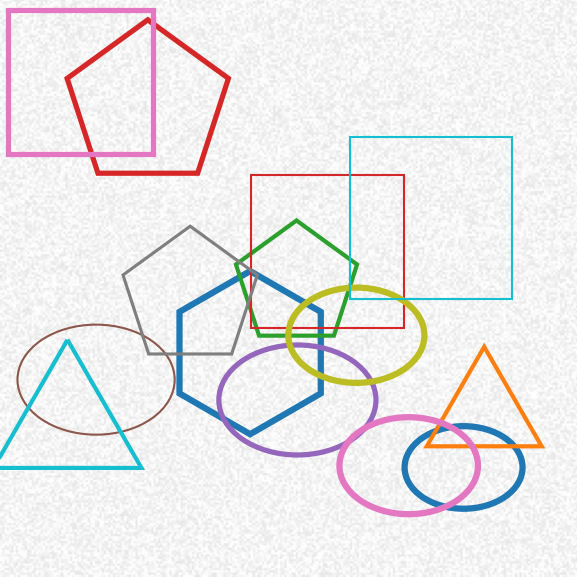[{"shape": "oval", "thickness": 3, "radius": 0.51, "center": [0.803, 0.19]}, {"shape": "hexagon", "thickness": 3, "radius": 0.71, "center": [0.433, 0.389]}, {"shape": "triangle", "thickness": 2, "radius": 0.57, "center": [0.838, 0.284]}, {"shape": "pentagon", "thickness": 2, "radius": 0.55, "center": [0.513, 0.507]}, {"shape": "pentagon", "thickness": 2.5, "radius": 0.73, "center": [0.256, 0.818]}, {"shape": "square", "thickness": 1, "radius": 0.66, "center": [0.567, 0.564]}, {"shape": "oval", "thickness": 2.5, "radius": 0.68, "center": [0.515, 0.307]}, {"shape": "oval", "thickness": 1, "radius": 0.68, "center": [0.166, 0.342]}, {"shape": "oval", "thickness": 3, "radius": 0.6, "center": [0.708, 0.193]}, {"shape": "square", "thickness": 2.5, "radius": 0.63, "center": [0.14, 0.857]}, {"shape": "pentagon", "thickness": 1.5, "radius": 0.61, "center": [0.329, 0.485]}, {"shape": "oval", "thickness": 3, "radius": 0.59, "center": [0.617, 0.419]}, {"shape": "square", "thickness": 1, "radius": 0.7, "center": [0.747, 0.621]}, {"shape": "triangle", "thickness": 2, "radius": 0.74, "center": [0.117, 0.263]}]